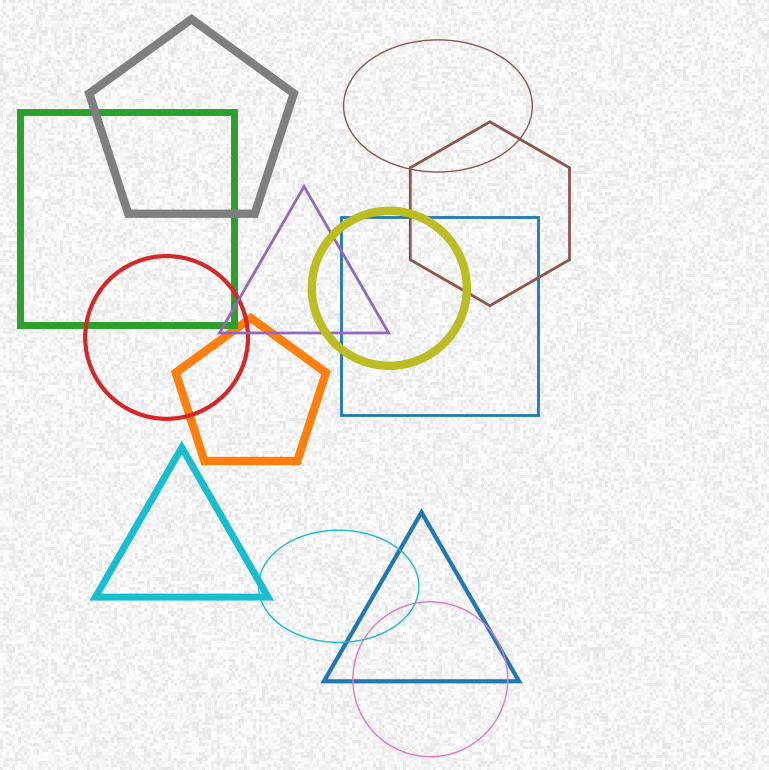[{"shape": "square", "thickness": 1, "radius": 0.64, "center": [0.571, 0.59]}, {"shape": "triangle", "thickness": 1.5, "radius": 0.73, "center": [0.547, 0.188]}, {"shape": "pentagon", "thickness": 3, "radius": 0.51, "center": [0.326, 0.484]}, {"shape": "square", "thickness": 2.5, "radius": 0.69, "center": [0.165, 0.716]}, {"shape": "circle", "thickness": 1.5, "radius": 0.53, "center": [0.216, 0.562]}, {"shape": "triangle", "thickness": 1, "radius": 0.63, "center": [0.395, 0.631]}, {"shape": "oval", "thickness": 0.5, "radius": 0.61, "center": [0.569, 0.862]}, {"shape": "hexagon", "thickness": 1, "radius": 0.6, "center": [0.636, 0.722]}, {"shape": "circle", "thickness": 0.5, "radius": 0.5, "center": [0.559, 0.118]}, {"shape": "pentagon", "thickness": 3, "radius": 0.7, "center": [0.249, 0.835]}, {"shape": "circle", "thickness": 3, "radius": 0.5, "center": [0.506, 0.626]}, {"shape": "triangle", "thickness": 2.5, "radius": 0.65, "center": [0.236, 0.289]}, {"shape": "oval", "thickness": 0.5, "radius": 0.52, "center": [0.44, 0.239]}]